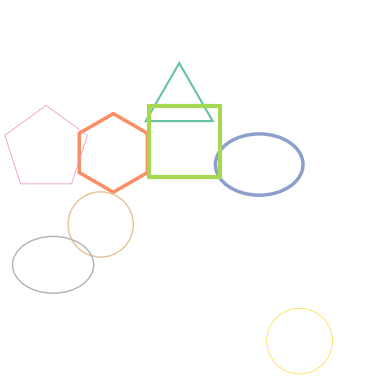[{"shape": "triangle", "thickness": 1.5, "radius": 0.5, "center": [0.466, 0.736]}, {"shape": "hexagon", "thickness": 2.5, "radius": 0.51, "center": [0.294, 0.603]}, {"shape": "oval", "thickness": 2.5, "radius": 0.57, "center": [0.673, 0.573]}, {"shape": "pentagon", "thickness": 0.5, "radius": 0.56, "center": [0.12, 0.614]}, {"shape": "square", "thickness": 3, "radius": 0.46, "center": [0.479, 0.633]}, {"shape": "circle", "thickness": 0.5, "radius": 0.43, "center": [0.778, 0.114]}, {"shape": "circle", "thickness": 1, "radius": 0.42, "center": [0.262, 0.417]}, {"shape": "oval", "thickness": 1, "radius": 0.53, "center": [0.138, 0.312]}]